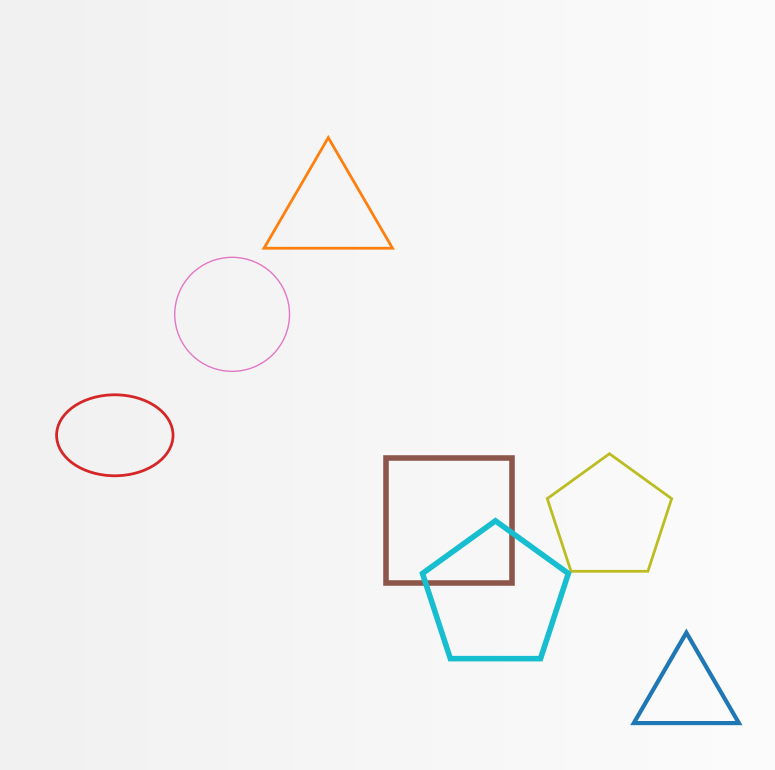[{"shape": "triangle", "thickness": 1.5, "radius": 0.39, "center": [0.886, 0.1]}, {"shape": "triangle", "thickness": 1, "radius": 0.48, "center": [0.424, 0.726]}, {"shape": "oval", "thickness": 1, "radius": 0.38, "center": [0.148, 0.435]}, {"shape": "square", "thickness": 2, "radius": 0.41, "center": [0.58, 0.324]}, {"shape": "circle", "thickness": 0.5, "radius": 0.37, "center": [0.3, 0.592]}, {"shape": "pentagon", "thickness": 1, "radius": 0.42, "center": [0.786, 0.326]}, {"shape": "pentagon", "thickness": 2, "radius": 0.49, "center": [0.639, 0.225]}]